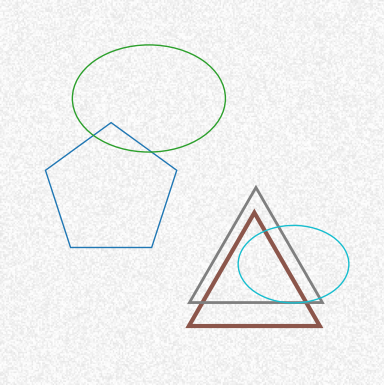[{"shape": "pentagon", "thickness": 1, "radius": 0.9, "center": [0.289, 0.502]}, {"shape": "oval", "thickness": 1, "radius": 0.99, "center": [0.387, 0.744]}, {"shape": "triangle", "thickness": 3, "radius": 0.98, "center": [0.661, 0.251]}, {"shape": "triangle", "thickness": 2, "radius": 1.0, "center": [0.665, 0.314]}, {"shape": "oval", "thickness": 1, "radius": 0.72, "center": [0.762, 0.314]}]